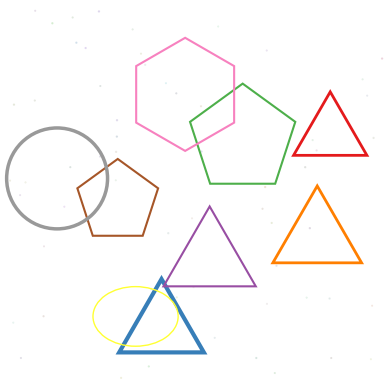[{"shape": "triangle", "thickness": 2, "radius": 0.55, "center": [0.858, 0.651]}, {"shape": "triangle", "thickness": 3, "radius": 0.63, "center": [0.42, 0.148]}, {"shape": "pentagon", "thickness": 1.5, "radius": 0.72, "center": [0.63, 0.639]}, {"shape": "triangle", "thickness": 1.5, "radius": 0.69, "center": [0.545, 0.325]}, {"shape": "triangle", "thickness": 2, "radius": 0.67, "center": [0.824, 0.384]}, {"shape": "oval", "thickness": 1, "radius": 0.55, "center": [0.352, 0.178]}, {"shape": "pentagon", "thickness": 1.5, "radius": 0.55, "center": [0.306, 0.477]}, {"shape": "hexagon", "thickness": 1.5, "radius": 0.73, "center": [0.481, 0.755]}, {"shape": "circle", "thickness": 2.5, "radius": 0.66, "center": [0.148, 0.537]}]